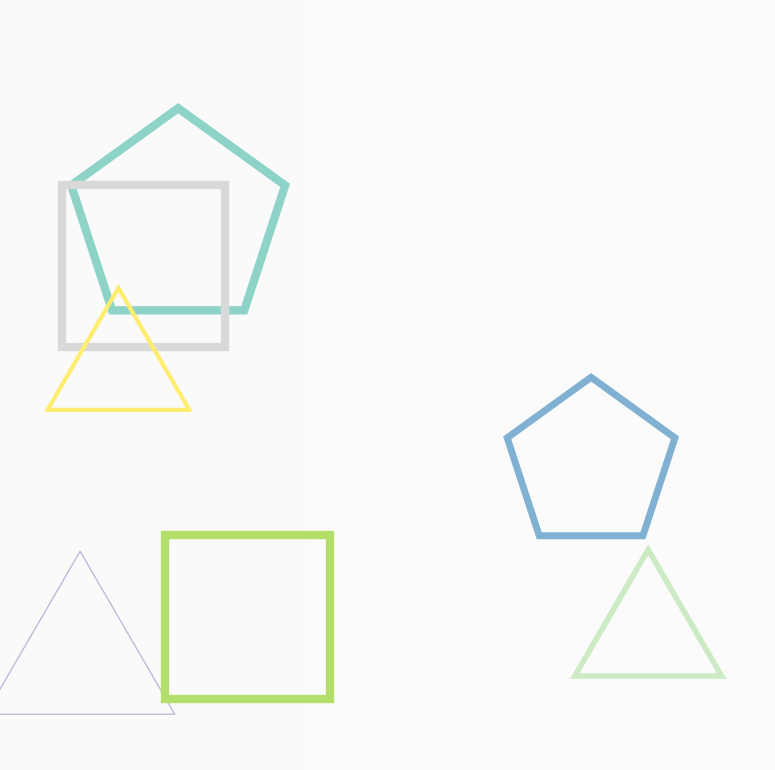[{"shape": "pentagon", "thickness": 3, "radius": 0.73, "center": [0.23, 0.714]}, {"shape": "triangle", "thickness": 0.5, "radius": 0.71, "center": [0.103, 0.143]}, {"shape": "pentagon", "thickness": 2.5, "radius": 0.57, "center": [0.763, 0.396]}, {"shape": "square", "thickness": 3, "radius": 0.53, "center": [0.319, 0.198]}, {"shape": "square", "thickness": 3, "radius": 0.53, "center": [0.185, 0.655]}, {"shape": "triangle", "thickness": 2, "radius": 0.55, "center": [0.836, 0.177]}, {"shape": "triangle", "thickness": 1.5, "radius": 0.53, "center": [0.153, 0.521]}]